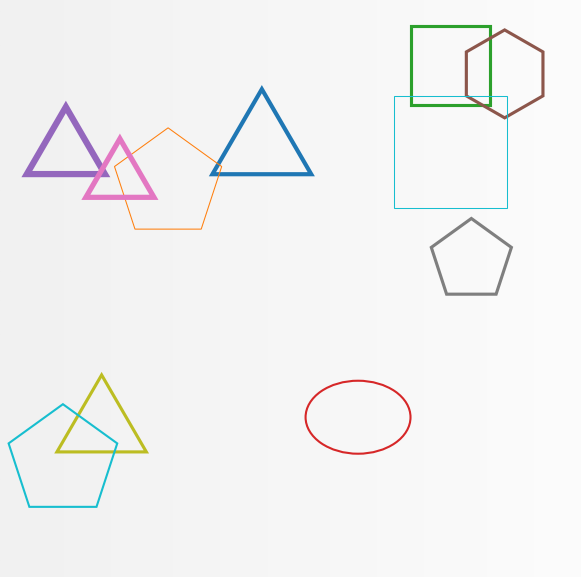[{"shape": "triangle", "thickness": 2, "radius": 0.49, "center": [0.45, 0.747]}, {"shape": "pentagon", "thickness": 0.5, "radius": 0.48, "center": [0.289, 0.681]}, {"shape": "square", "thickness": 1.5, "radius": 0.34, "center": [0.775, 0.886]}, {"shape": "oval", "thickness": 1, "radius": 0.45, "center": [0.616, 0.277]}, {"shape": "triangle", "thickness": 3, "radius": 0.39, "center": [0.113, 0.736]}, {"shape": "hexagon", "thickness": 1.5, "radius": 0.38, "center": [0.868, 0.871]}, {"shape": "triangle", "thickness": 2.5, "radius": 0.34, "center": [0.206, 0.691]}, {"shape": "pentagon", "thickness": 1.5, "radius": 0.36, "center": [0.811, 0.548]}, {"shape": "triangle", "thickness": 1.5, "radius": 0.44, "center": [0.175, 0.261]}, {"shape": "square", "thickness": 0.5, "radius": 0.48, "center": [0.775, 0.736]}, {"shape": "pentagon", "thickness": 1, "radius": 0.49, "center": [0.108, 0.201]}]